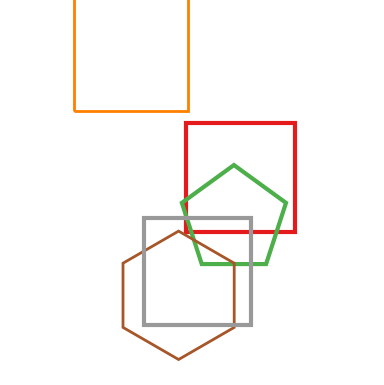[{"shape": "square", "thickness": 3, "radius": 0.71, "center": [0.624, 0.538]}, {"shape": "pentagon", "thickness": 3, "radius": 0.71, "center": [0.608, 0.429]}, {"shape": "square", "thickness": 2, "radius": 0.74, "center": [0.34, 0.859]}, {"shape": "hexagon", "thickness": 2, "radius": 0.83, "center": [0.464, 0.233]}, {"shape": "square", "thickness": 3, "radius": 0.69, "center": [0.513, 0.294]}]